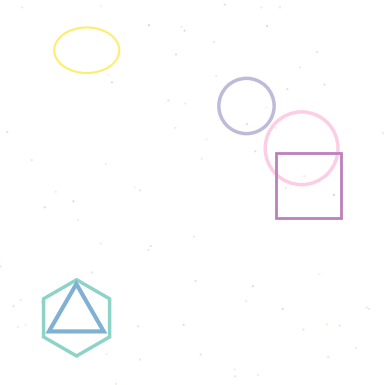[{"shape": "hexagon", "thickness": 2.5, "radius": 0.5, "center": [0.199, 0.174]}, {"shape": "circle", "thickness": 2.5, "radius": 0.36, "center": [0.64, 0.725]}, {"shape": "triangle", "thickness": 3, "radius": 0.41, "center": [0.198, 0.18]}, {"shape": "circle", "thickness": 2.5, "radius": 0.47, "center": [0.783, 0.615]}, {"shape": "square", "thickness": 2, "radius": 0.42, "center": [0.801, 0.518]}, {"shape": "oval", "thickness": 1.5, "radius": 0.42, "center": [0.225, 0.87]}]